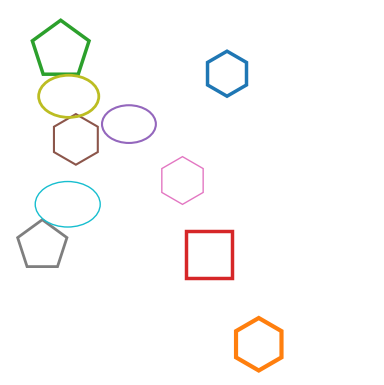[{"shape": "hexagon", "thickness": 2.5, "radius": 0.29, "center": [0.59, 0.809]}, {"shape": "hexagon", "thickness": 3, "radius": 0.34, "center": [0.672, 0.106]}, {"shape": "pentagon", "thickness": 2.5, "radius": 0.39, "center": [0.158, 0.87]}, {"shape": "square", "thickness": 2.5, "radius": 0.3, "center": [0.542, 0.339]}, {"shape": "oval", "thickness": 1.5, "radius": 0.35, "center": [0.335, 0.678]}, {"shape": "hexagon", "thickness": 1.5, "radius": 0.33, "center": [0.197, 0.638]}, {"shape": "hexagon", "thickness": 1, "radius": 0.31, "center": [0.474, 0.531]}, {"shape": "pentagon", "thickness": 2, "radius": 0.34, "center": [0.11, 0.362]}, {"shape": "oval", "thickness": 2, "radius": 0.39, "center": [0.179, 0.75]}, {"shape": "oval", "thickness": 1, "radius": 0.42, "center": [0.176, 0.469]}]